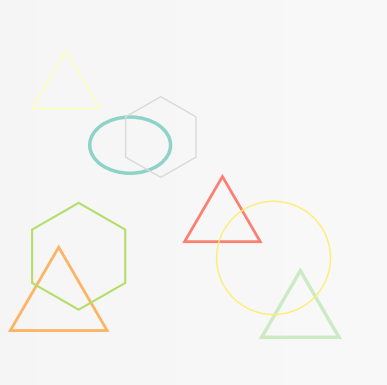[{"shape": "oval", "thickness": 2.5, "radius": 0.52, "center": [0.336, 0.623]}, {"shape": "triangle", "thickness": 1, "radius": 0.5, "center": [0.17, 0.768]}, {"shape": "triangle", "thickness": 2, "radius": 0.56, "center": [0.574, 0.429]}, {"shape": "triangle", "thickness": 2, "radius": 0.72, "center": [0.152, 0.214]}, {"shape": "hexagon", "thickness": 1.5, "radius": 0.69, "center": [0.203, 0.334]}, {"shape": "hexagon", "thickness": 1, "radius": 0.52, "center": [0.415, 0.644]}, {"shape": "triangle", "thickness": 2.5, "radius": 0.58, "center": [0.775, 0.182]}, {"shape": "circle", "thickness": 1, "radius": 0.74, "center": [0.706, 0.33]}]